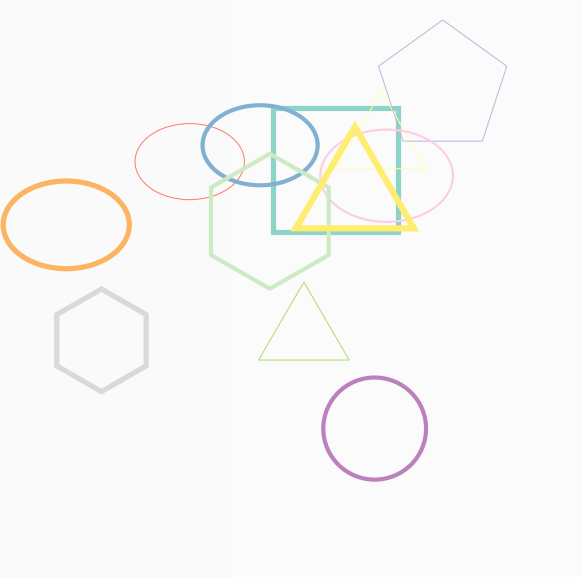[{"shape": "square", "thickness": 2.5, "radius": 0.54, "center": [0.577, 0.705]}, {"shape": "triangle", "thickness": 0.5, "radius": 0.45, "center": [0.656, 0.752]}, {"shape": "pentagon", "thickness": 0.5, "radius": 0.58, "center": [0.762, 0.849]}, {"shape": "oval", "thickness": 0.5, "radius": 0.47, "center": [0.326, 0.719]}, {"shape": "oval", "thickness": 2, "radius": 0.5, "center": [0.447, 0.748]}, {"shape": "oval", "thickness": 2.5, "radius": 0.54, "center": [0.114, 0.61]}, {"shape": "triangle", "thickness": 0.5, "radius": 0.45, "center": [0.523, 0.421]}, {"shape": "oval", "thickness": 1, "radius": 0.57, "center": [0.665, 0.695]}, {"shape": "hexagon", "thickness": 2.5, "radius": 0.44, "center": [0.175, 0.41]}, {"shape": "circle", "thickness": 2, "radius": 0.44, "center": [0.645, 0.257]}, {"shape": "hexagon", "thickness": 2, "radius": 0.58, "center": [0.464, 0.616]}, {"shape": "triangle", "thickness": 3, "radius": 0.59, "center": [0.61, 0.662]}]